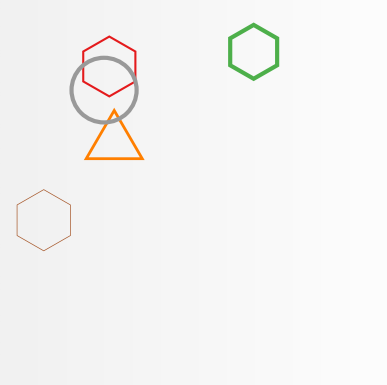[{"shape": "hexagon", "thickness": 1.5, "radius": 0.39, "center": [0.282, 0.827]}, {"shape": "hexagon", "thickness": 3, "radius": 0.35, "center": [0.655, 0.865]}, {"shape": "triangle", "thickness": 2, "radius": 0.42, "center": [0.295, 0.63]}, {"shape": "hexagon", "thickness": 0.5, "radius": 0.4, "center": [0.113, 0.428]}, {"shape": "circle", "thickness": 3, "radius": 0.42, "center": [0.269, 0.766]}]